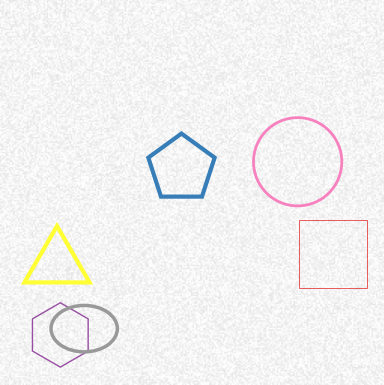[{"shape": "square", "thickness": 0.5, "radius": 0.44, "center": [0.866, 0.34]}, {"shape": "pentagon", "thickness": 3, "radius": 0.45, "center": [0.471, 0.563]}, {"shape": "hexagon", "thickness": 1, "radius": 0.42, "center": [0.157, 0.13]}, {"shape": "triangle", "thickness": 3, "radius": 0.49, "center": [0.148, 0.315]}, {"shape": "circle", "thickness": 2, "radius": 0.57, "center": [0.773, 0.58]}, {"shape": "oval", "thickness": 2.5, "radius": 0.43, "center": [0.219, 0.146]}]